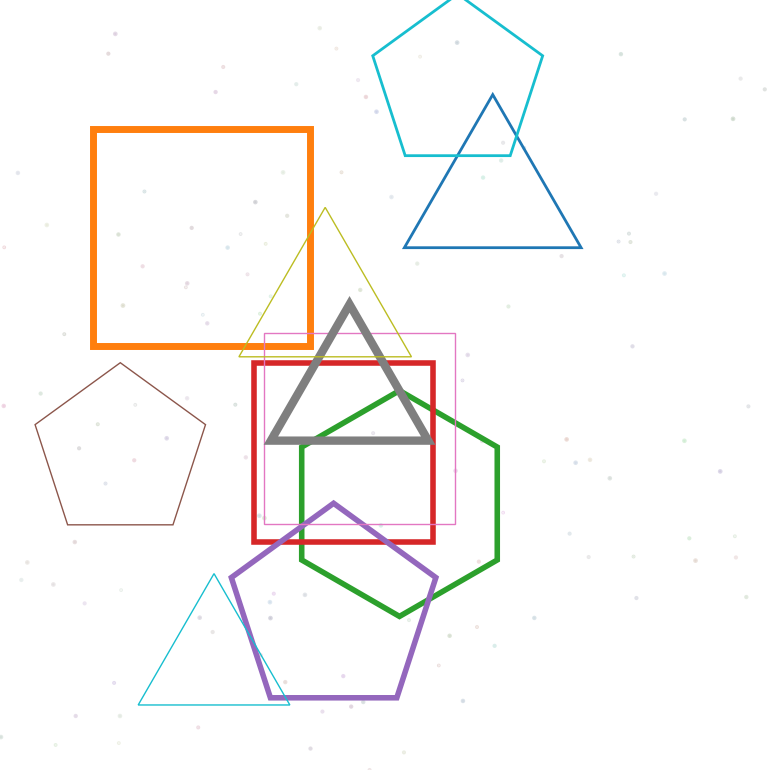[{"shape": "triangle", "thickness": 1, "radius": 0.66, "center": [0.64, 0.745]}, {"shape": "square", "thickness": 2.5, "radius": 0.7, "center": [0.262, 0.691]}, {"shape": "hexagon", "thickness": 2, "radius": 0.73, "center": [0.519, 0.346]}, {"shape": "square", "thickness": 2, "radius": 0.58, "center": [0.446, 0.413]}, {"shape": "pentagon", "thickness": 2, "radius": 0.7, "center": [0.433, 0.207]}, {"shape": "pentagon", "thickness": 0.5, "radius": 0.58, "center": [0.156, 0.413]}, {"shape": "square", "thickness": 0.5, "radius": 0.62, "center": [0.467, 0.444]}, {"shape": "triangle", "thickness": 3, "radius": 0.59, "center": [0.454, 0.487]}, {"shape": "triangle", "thickness": 0.5, "radius": 0.65, "center": [0.422, 0.601]}, {"shape": "triangle", "thickness": 0.5, "radius": 0.57, "center": [0.278, 0.141]}, {"shape": "pentagon", "thickness": 1, "radius": 0.58, "center": [0.594, 0.892]}]